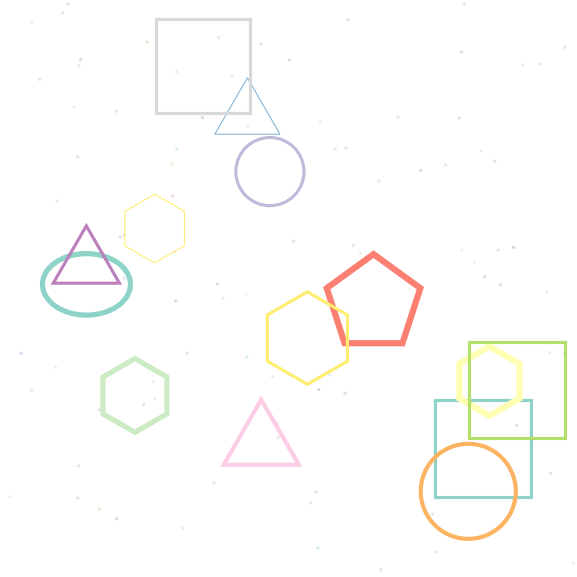[{"shape": "oval", "thickness": 2.5, "radius": 0.38, "center": [0.15, 0.507]}, {"shape": "square", "thickness": 1.5, "radius": 0.42, "center": [0.837, 0.222]}, {"shape": "hexagon", "thickness": 3, "radius": 0.3, "center": [0.847, 0.339]}, {"shape": "circle", "thickness": 1.5, "radius": 0.3, "center": [0.467, 0.702]}, {"shape": "pentagon", "thickness": 3, "radius": 0.43, "center": [0.647, 0.474]}, {"shape": "triangle", "thickness": 0.5, "radius": 0.33, "center": [0.428, 0.799]}, {"shape": "circle", "thickness": 2, "radius": 0.41, "center": [0.811, 0.148]}, {"shape": "square", "thickness": 1.5, "radius": 0.41, "center": [0.895, 0.324]}, {"shape": "triangle", "thickness": 2, "radius": 0.38, "center": [0.452, 0.232]}, {"shape": "square", "thickness": 1.5, "radius": 0.41, "center": [0.352, 0.885]}, {"shape": "triangle", "thickness": 1.5, "radius": 0.33, "center": [0.15, 0.542]}, {"shape": "hexagon", "thickness": 2.5, "radius": 0.32, "center": [0.234, 0.314]}, {"shape": "hexagon", "thickness": 0.5, "radius": 0.3, "center": [0.268, 0.603]}, {"shape": "hexagon", "thickness": 1.5, "radius": 0.4, "center": [0.532, 0.414]}]